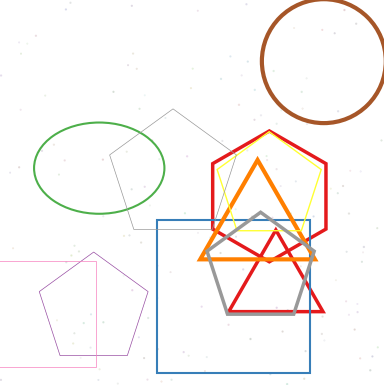[{"shape": "triangle", "thickness": 2.5, "radius": 0.71, "center": [0.717, 0.261]}, {"shape": "hexagon", "thickness": 2.5, "radius": 0.85, "center": [0.7, 0.49]}, {"shape": "square", "thickness": 1.5, "radius": 1.0, "center": [0.606, 0.23]}, {"shape": "oval", "thickness": 1.5, "radius": 0.85, "center": [0.258, 0.563]}, {"shape": "pentagon", "thickness": 0.5, "radius": 0.74, "center": [0.243, 0.197]}, {"shape": "triangle", "thickness": 3, "radius": 0.86, "center": [0.669, 0.412]}, {"shape": "pentagon", "thickness": 1, "radius": 0.71, "center": [0.699, 0.516]}, {"shape": "circle", "thickness": 3, "radius": 0.8, "center": [0.841, 0.841]}, {"shape": "square", "thickness": 0.5, "radius": 0.69, "center": [0.113, 0.184]}, {"shape": "pentagon", "thickness": 0.5, "radius": 0.87, "center": [0.449, 0.544]}, {"shape": "pentagon", "thickness": 2.5, "radius": 0.73, "center": [0.677, 0.302]}]